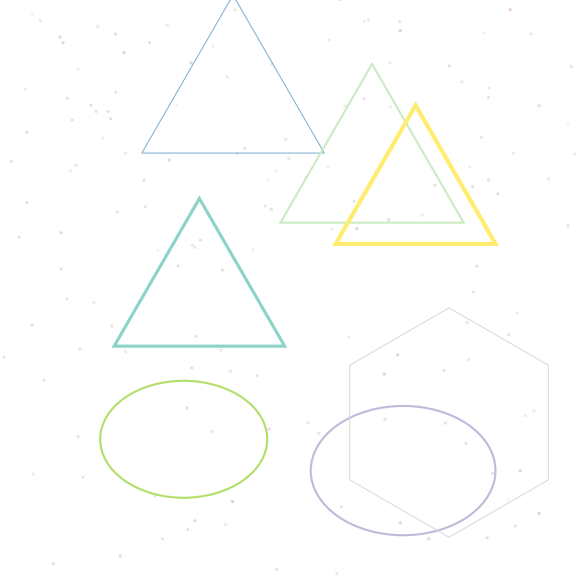[{"shape": "triangle", "thickness": 1.5, "radius": 0.85, "center": [0.345, 0.485]}, {"shape": "oval", "thickness": 1, "radius": 0.8, "center": [0.698, 0.184]}, {"shape": "triangle", "thickness": 0.5, "radius": 0.91, "center": [0.404, 0.825]}, {"shape": "oval", "thickness": 1, "radius": 0.72, "center": [0.318, 0.238]}, {"shape": "hexagon", "thickness": 0.5, "radius": 0.99, "center": [0.778, 0.267]}, {"shape": "triangle", "thickness": 1, "radius": 0.92, "center": [0.644, 0.705]}, {"shape": "triangle", "thickness": 2, "radius": 0.8, "center": [0.72, 0.657]}]